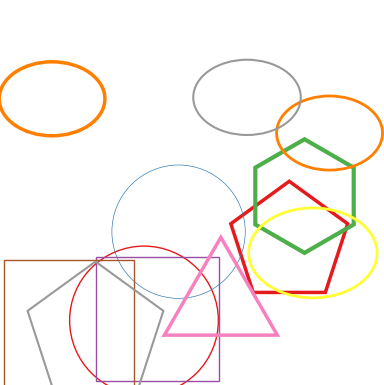[{"shape": "pentagon", "thickness": 2.5, "radius": 0.8, "center": [0.751, 0.37]}, {"shape": "circle", "thickness": 1, "radius": 0.97, "center": [0.374, 0.168]}, {"shape": "circle", "thickness": 0.5, "radius": 0.87, "center": [0.464, 0.398]}, {"shape": "hexagon", "thickness": 3, "radius": 0.74, "center": [0.791, 0.491]}, {"shape": "square", "thickness": 1, "radius": 0.8, "center": [0.41, 0.172]}, {"shape": "oval", "thickness": 2, "radius": 0.69, "center": [0.856, 0.654]}, {"shape": "oval", "thickness": 2.5, "radius": 0.69, "center": [0.135, 0.743]}, {"shape": "oval", "thickness": 2, "radius": 0.83, "center": [0.813, 0.343]}, {"shape": "square", "thickness": 1, "radius": 0.85, "center": [0.178, 0.154]}, {"shape": "triangle", "thickness": 2.5, "radius": 0.85, "center": [0.574, 0.214]}, {"shape": "pentagon", "thickness": 1.5, "radius": 0.93, "center": [0.248, 0.135]}, {"shape": "oval", "thickness": 1.5, "radius": 0.7, "center": [0.642, 0.747]}]